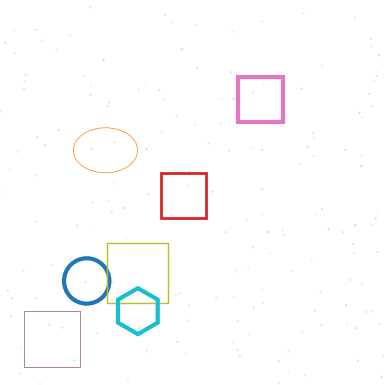[{"shape": "circle", "thickness": 3, "radius": 0.29, "center": [0.225, 0.27]}, {"shape": "oval", "thickness": 0.5, "radius": 0.42, "center": [0.274, 0.61]}, {"shape": "square", "thickness": 2, "radius": 0.3, "center": [0.476, 0.492]}, {"shape": "square", "thickness": 0.5, "radius": 0.36, "center": [0.135, 0.119]}, {"shape": "square", "thickness": 3, "radius": 0.29, "center": [0.676, 0.742]}, {"shape": "square", "thickness": 1, "radius": 0.39, "center": [0.357, 0.291]}, {"shape": "hexagon", "thickness": 3, "radius": 0.3, "center": [0.358, 0.192]}]